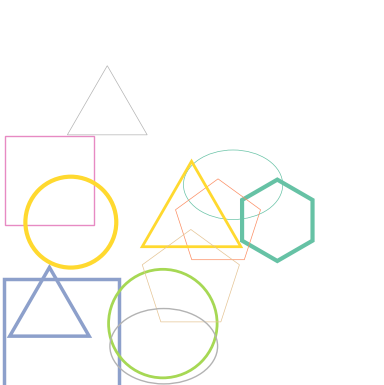[{"shape": "hexagon", "thickness": 3, "radius": 0.53, "center": [0.72, 0.428]}, {"shape": "oval", "thickness": 0.5, "radius": 0.64, "center": [0.605, 0.52]}, {"shape": "pentagon", "thickness": 0.5, "radius": 0.58, "center": [0.566, 0.419]}, {"shape": "square", "thickness": 2.5, "radius": 0.74, "center": [0.159, 0.126]}, {"shape": "triangle", "thickness": 2.5, "radius": 0.6, "center": [0.128, 0.186]}, {"shape": "square", "thickness": 1, "radius": 0.57, "center": [0.128, 0.531]}, {"shape": "circle", "thickness": 2, "radius": 0.7, "center": [0.423, 0.16]}, {"shape": "triangle", "thickness": 2, "radius": 0.74, "center": [0.498, 0.433]}, {"shape": "circle", "thickness": 3, "radius": 0.59, "center": [0.184, 0.423]}, {"shape": "pentagon", "thickness": 0.5, "radius": 0.66, "center": [0.496, 0.271]}, {"shape": "oval", "thickness": 1, "radius": 0.7, "center": [0.425, 0.101]}, {"shape": "triangle", "thickness": 0.5, "radius": 0.6, "center": [0.279, 0.71]}]